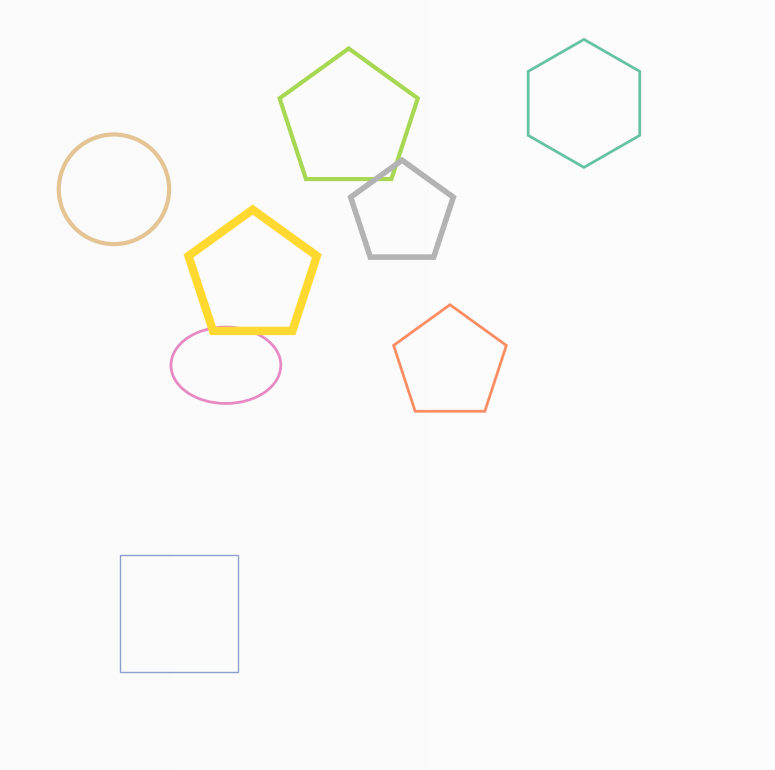[{"shape": "hexagon", "thickness": 1, "radius": 0.42, "center": [0.753, 0.866]}, {"shape": "pentagon", "thickness": 1, "radius": 0.38, "center": [0.581, 0.528]}, {"shape": "square", "thickness": 0.5, "radius": 0.38, "center": [0.231, 0.203]}, {"shape": "oval", "thickness": 1, "radius": 0.35, "center": [0.291, 0.526]}, {"shape": "pentagon", "thickness": 1.5, "radius": 0.47, "center": [0.45, 0.843]}, {"shape": "pentagon", "thickness": 3, "radius": 0.44, "center": [0.326, 0.641]}, {"shape": "circle", "thickness": 1.5, "radius": 0.36, "center": [0.147, 0.754]}, {"shape": "pentagon", "thickness": 2, "radius": 0.35, "center": [0.519, 0.722]}]